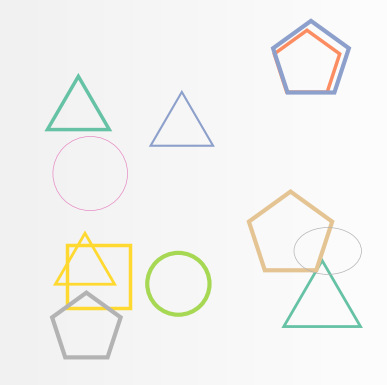[{"shape": "triangle", "thickness": 2.5, "radius": 0.46, "center": [0.202, 0.71]}, {"shape": "triangle", "thickness": 2, "radius": 0.57, "center": [0.831, 0.209]}, {"shape": "pentagon", "thickness": 2.5, "radius": 0.44, "center": [0.792, 0.833]}, {"shape": "pentagon", "thickness": 3, "radius": 0.51, "center": [0.803, 0.843]}, {"shape": "triangle", "thickness": 1.5, "radius": 0.47, "center": [0.469, 0.668]}, {"shape": "circle", "thickness": 0.5, "radius": 0.48, "center": [0.233, 0.549]}, {"shape": "circle", "thickness": 3, "radius": 0.4, "center": [0.46, 0.263]}, {"shape": "square", "thickness": 2.5, "radius": 0.41, "center": [0.255, 0.282]}, {"shape": "triangle", "thickness": 2, "radius": 0.44, "center": [0.219, 0.306]}, {"shape": "pentagon", "thickness": 3, "radius": 0.56, "center": [0.75, 0.389]}, {"shape": "oval", "thickness": 0.5, "radius": 0.44, "center": [0.846, 0.348]}, {"shape": "pentagon", "thickness": 3, "radius": 0.46, "center": [0.223, 0.147]}]